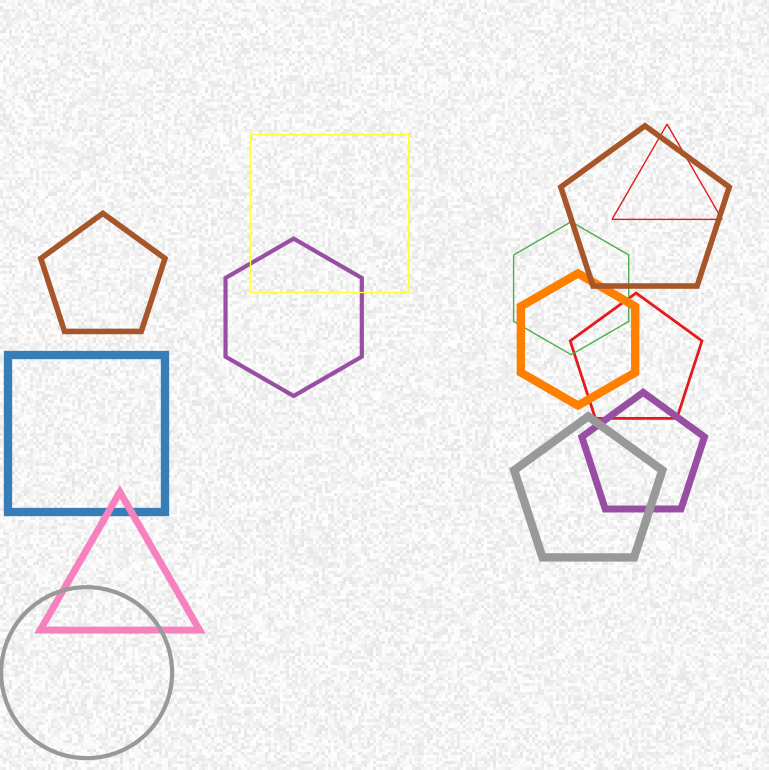[{"shape": "pentagon", "thickness": 1, "radius": 0.45, "center": [0.826, 0.529]}, {"shape": "triangle", "thickness": 0.5, "radius": 0.41, "center": [0.866, 0.756]}, {"shape": "square", "thickness": 3, "radius": 0.51, "center": [0.113, 0.437]}, {"shape": "hexagon", "thickness": 0.5, "radius": 0.43, "center": [0.742, 0.626]}, {"shape": "pentagon", "thickness": 2.5, "radius": 0.42, "center": [0.835, 0.407]}, {"shape": "hexagon", "thickness": 1.5, "radius": 0.51, "center": [0.381, 0.588]}, {"shape": "hexagon", "thickness": 3, "radius": 0.43, "center": [0.751, 0.559]}, {"shape": "square", "thickness": 0.5, "radius": 0.51, "center": [0.427, 0.724]}, {"shape": "pentagon", "thickness": 2, "radius": 0.58, "center": [0.838, 0.722]}, {"shape": "pentagon", "thickness": 2, "radius": 0.42, "center": [0.134, 0.638]}, {"shape": "triangle", "thickness": 2.5, "radius": 0.6, "center": [0.156, 0.241]}, {"shape": "circle", "thickness": 1.5, "radius": 0.56, "center": [0.113, 0.126]}, {"shape": "pentagon", "thickness": 3, "radius": 0.51, "center": [0.764, 0.358]}]